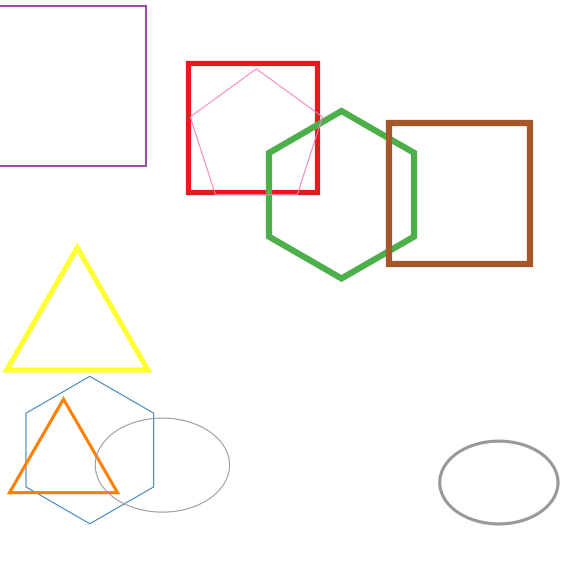[{"shape": "square", "thickness": 2.5, "radius": 0.56, "center": [0.438, 0.779]}, {"shape": "hexagon", "thickness": 0.5, "radius": 0.64, "center": [0.156, 0.22]}, {"shape": "hexagon", "thickness": 3, "radius": 0.73, "center": [0.591, 0.662]}, {"shape": "square", "thickness": 1, "radius": 0.69, "center": [0.115, 0.85]}, {"shape": "triangle", "thickness": 1.5, "radius": 0.54, "center": [0.11, 0.2]}, {"shape": "triangle", "thickness": 2.5, "radius": 0.71, "center": [0.134, 0.429]}, {"shape": "square", "thickness": 3, "radius": 0.61, "center": [0.796, 0.664]}, {"shape": "pentagon", "thickness": 0.5, "radius": 0.6, "center": [0.444, 0.759]}, {"shape": "oval", "thickness": 1.5, "radius": 0.51, "center": [0.864, 0.164]}, {"shape": "oval", "thickness": 0.5, "radius": 0.58, "center": [0.281, 0.194]}]